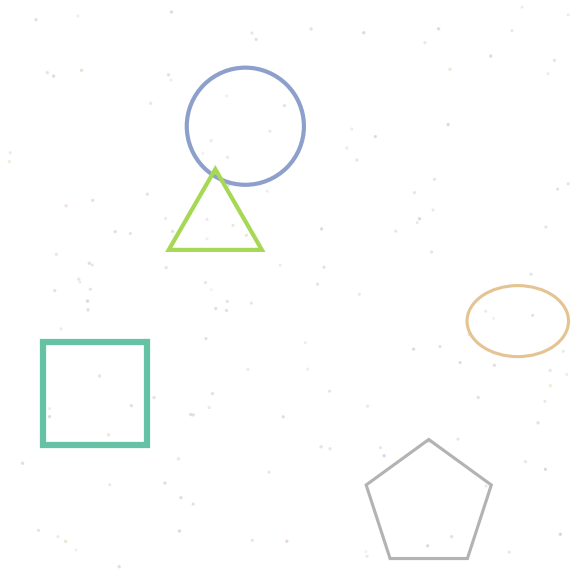[{"shape": "square", "thickness": 3, "radius": 0.45, "center": [0.165, 0.318]}, {"shape": "circle", "thickness": 2, "radius": 0.51, "center": [0.425, 0.781]}, {"shape": "triangle", "thickness": 2, "radius": 0.47, "center": [0.373, 0.613]}, {"shape": "oval", "thickness": 1.5, "radius": 0.44, "center": [0.897, 0.443]}, {"shape": "pentagon", "thickness": 1.5, "radius": 0.57, "center": [0.742, 0.124]}]